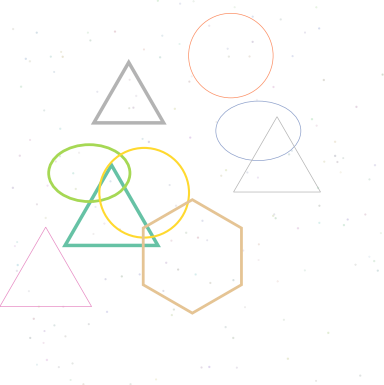[{"shape": "triangle", "thickness": 2.5, "radius": 0.7, "center": [0.29, 0.432]}, {"shape": "circle", "thickness": 0.5, "radius": 0.55, "center": [0.6, 0.856]}, {"shape": "oval", "thickness": 0.5, "radius": 0.55, "center": [0.671, 0.66]}, {"shape": "triangle", "thickness": 0.5, "radius": 0.69, "center": [0.119, 0.272]}, {"shape": "oval", "thickness": 2, "radius": 0.53, "center": [0.232, 0.55]}, {"shape": "circle", "thickness": 1.5, "radius": 0.58, "center": [0.374, 0.499]}, {"shape": "hexagon", "thickness": 2, "radius": 0.74, "center": [0.5, 0.334]}, {"shape": "triangle", "thickness": 2.5, "radius": 0.52, "center": [0.334, 0.733]}, {"shape": "triangle", "thickness": 0.5, "radius": 0.65, "center": [0.72, 0.566]}]